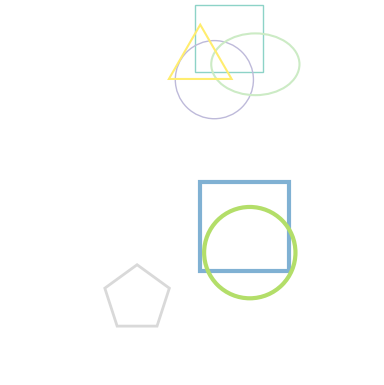[{"shape": "square", "thickness": 1, "radius": 0.44, "center": [0.595, 0.9]}, {"shape": "circle", "thickness": 1, "radius": 0.51, "center": [0.557, 0.793]}, {"shape": "square", "thickness": 3, "radius": 0.58, "center": [0.636, 0.411]}, {"shape": "circle", "thickness": 3, "radius": 0.59, "center": [0.649, 0.344]}, {"shape": "pentagon", "thickness": 2, "radius": 0.44, "center": [0.356, 0.224]}, {"shape": "oval", "thickness": 1.5, "radius": 0.57, "center": [0.663, 0.833]}, {"shape": "triangle", "thickness": 1.5, "radius": 0.47, "center": [0.52, 0.842]}]